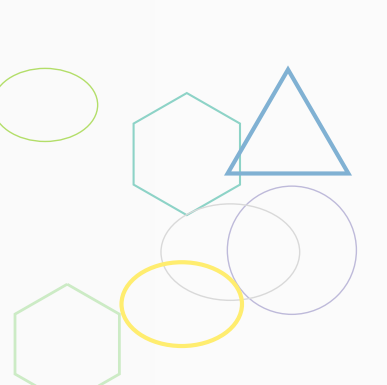[{"shape": "hexagon", "thickness": 1.5, "radius": 0.79, "center": [0.482, 0.6]}, {"shape": "circle", "thickness": 1, "radius": 0.83, "center": [0.753, 0.35]}, {"shape": "triangle", "thickness": 3, "radius": 0.9, "center": [0.743, 0.639]}, {"shape": "oval", "thickness": 1, "radius": 0.68, "center": [0.116, 0.727]}, {"shape": "oval", "thickness": 1, "radius": 0.89, "center": [0.594, 0.345]}, {"shape": "hexagon", "thickness": 2, "radius": 0.78, "center": [0.173, 0.106]}, {"shape": "oval", "thickness": 3, "radius": 0.78, "center": [0.469, 0.21]}]